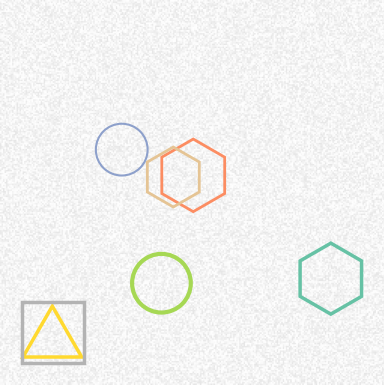[{"shape": "hexagon", "thickness": 2.5, "radius": 0.46, "center": [0.859, 0.276]}, {"shape": "hexagon", "thickness": 2, "radius": 0.47, "center": [0.502, 0.545]}, {"shape": "circle", "thickness": 1.5, "radius": 0.34, "center": [0.316, 0.611]}, {"shape": "circle", "thickness": 3, "radius": 0.38, "center": [0.419, 0.264]}, {"shape": "triangle", "thickness": 2.5, "radius": 0.44, "center": [0.136, 0.117]}, {"shape": "hexagon", "thickness": 2, "radius": 0.39, "center": [0.45, 0.54]}, {"shape": "square", "thickness": 2.5, "radius": 0.4, "center": [0.138, 0.136]}]